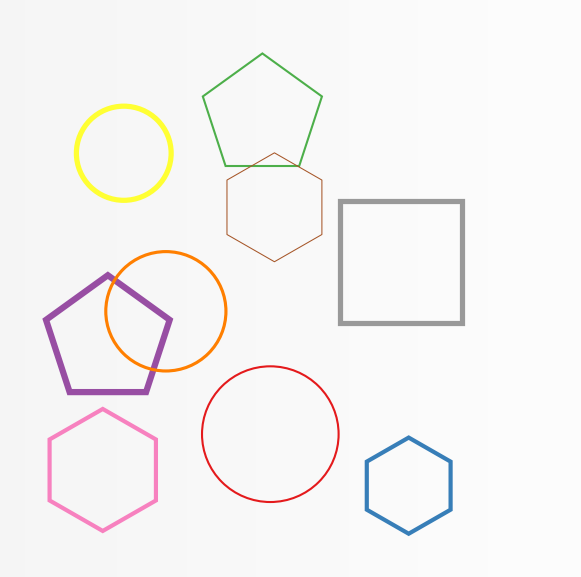[{"shape": "circle", "thickness": 1, "radius": 0.59, "center": [0.465, 0.247]}, {"shape": "hexagon", "thickness": 2, "radius": 0.42, "center": [0.703, 0.158]}, {"shape": "pentagon", "thickness": 1, "radius": 0.54, "center": [0.451, 0.799]}, {"shape": "pentagon", "thickness": 3, "radius": 0.56, "center": [0.186, 0.411]}, {"shape": "circle", "thickness": 1.5, "radius": 0.52, "center": [0.285, 0.46]}, {"shape": "circle", "thickness": 2.5, "radius": 0.41, "center": [0.213, 0.734]}, {"shape": "hexagon", "thickness": 0.5, "radius": 0.47, "center": [0.472, 0.64]}, {"shape": "hexagon", "thickness": 2, "radius": 0.53, "center": [0.177, 0.185]}, {"shape": "square", "thickness": 2.5, "radius": 0.53, "center": [0.69, 0.545]}]